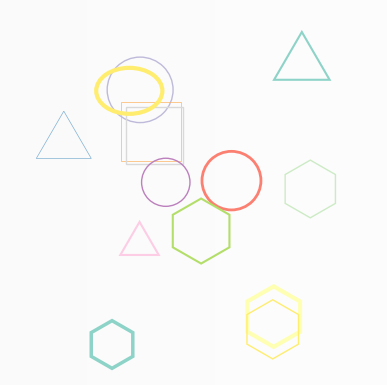[{"shape": "hexagon", "thickness": 2.5, "radius": 0.31, "center": [0.289, 0.105]}, {"shape": "triangle", "thickness": 1.5, "radius": 0.41, "center": [0.779, 0.834]}, {"shape": "hexagon", "thickness": 3, "radius": 0.39, "center": [0.706, 0.178]}, {"shape": "circle", "thickness": 1, "radius": 0.43, "center": [0.362, 0.767]}, {"shape": "circle", "thickness": 2, "radius": 0.38, "center": [0.597, 0.531]}, {"shape": "triangle", "thickness": 0.5, "radius": 0.41, "center": [0.165, 0.629]}, {"shape": "square", "thickness": 0.5, "radius": 0.38, "center": [0.39, 0.659]}, {"shape": "hexagon", "thickness": 1.5, "radius": 0.42, "center": [0.519, 0.4]}, {"shape": "triangle", "thickness": 1.5, "radius": 0.29, "center": [0.36, 0.366]}, {"shape": "square", "thickness": 1, "radius": 0.37, "center": [0.398, 0.649]}, {"shape": "circle", "thickness": 1, "radius": 0.31, "center": [0.428, 0.527]}, {"shape": "hexagon", "thickness": 1, "radius": 0.37, "center": [0.801, 0.509]}, {"shape": "hexagon", "thickness": 1, "radius": 0.38, "center": [0.704, 0.145]}, {"shape": "oval", "thickness": 3, "radius": 0.43, "center": [0.334, 0.764]}]